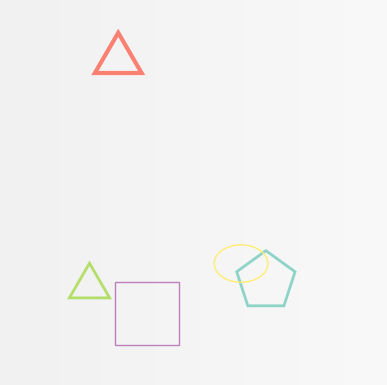[{"shape": "pentagon", "thickness": 2, "radius": 0.4, "center": [0.686, 0.27]}, {"shape": "triangle", "thickness": 3, "radius": 0.35, "center": [0.305, 0.845]}, {"shape": "triangle", "thickness": 2, "radius": 0.3, "center": [0.231, 0.256]}, {"shape": "square", "thickness": 1, "radius": 0.41, "center": [0.378, 0.186]}, {"shape": "oval", "thickness": 1, "radius": 0.35, "center": [0.622, 0.315]}]